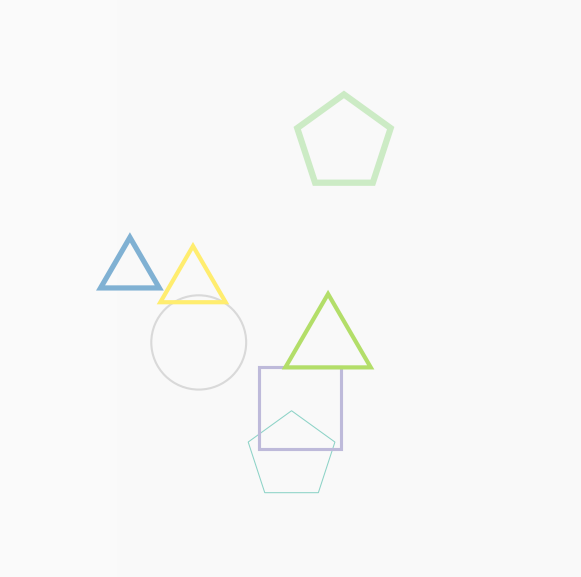[{"shape": "pentagon", "thickness": 0.5, "radius": 0.39, "center": [0.502, 0.209]}, {"shape": "square", "thickness": 1.5, "radius": 0.35, "center": [0.517, 0.293]}, {"shape": "triangle", "thickness": 2.5, "radius": 0.29, "center": [0.223, 0.53]}, {"shape": "triangle", "thickness": 2, "radius": 0.42, "center": [0.564, 0.405]}, {"shape": "circle", "thickness": 1, "radius": 0.41, "center": [0.342, 0.406]}, {"shape": "pentagon", "thickness": 3, "radius": 0.42, "center": [0.592, 0.751]}, {"shape": "triangle", "thickness": 2, "radius": 0.32, "center": [0.332, 0.508]}]